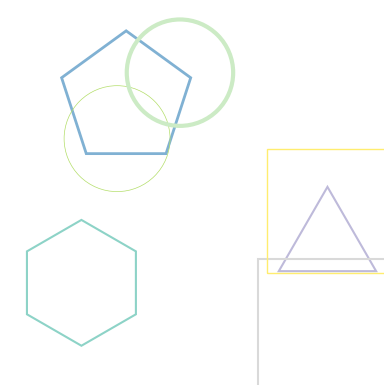[{"shape": "hexagon", "thickness": 1.5, "radius": 0.82, "center": [0.211, 0.265]}, {"shape": "triangle", "thickness": 1.5, "radius": 0.73, "center": [0.851, 0.369]}, {"shape": "pentagon", "thickness": 2, "radius": 0.88, "center": [0.328, 0.744]}, {"shape": "circle", "thickness": 0.5, "radius": 0.69, "center": [0.304, 0.64]}, {"shape": "square", "thickness": 1.5, "radius": 0.86, "center": [0.841, 0.155]}, {"shape": "circle", "thickness": 3, "radius": 0.69, "center": [0.467, 0.811]}, {"shape": "square", "thickness": 1, "radius": 0.81, "center": [0.854, 0.453]}]